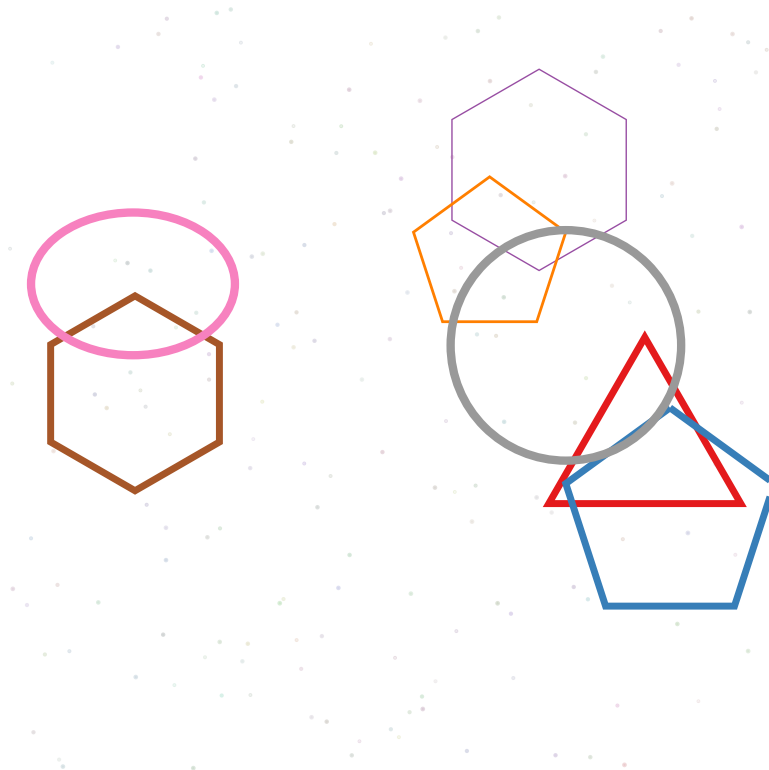[{"shape": "triangle", "thickness": 2.5, "radius": 0.72, "center": [0.837, 0.418]}, {"shape": "pentagon", "thickness": 2.5, "radius": 0.71, "center": [0.87, 0.328]}, {"shape": "hexagon", "thickness": 0.5, "radius": 0.65, "center": [0.7, 0.779]}, {"shape": "pentagon", "thickness": 1, "radius": 0.52, "center": [0.636, 0.666]}, {"shape": "hexagon", "thickness": 2.5, "radius": 0.63, "center": [0.175, 0.489]}, {"shape": "oval", "thickness": 3, "radius": 0.66, "center": [0.173, 0.631]}, {"shape": "circle", "thickness": 3, "radius": 0.75, "center": [0.735, 0.551]}]